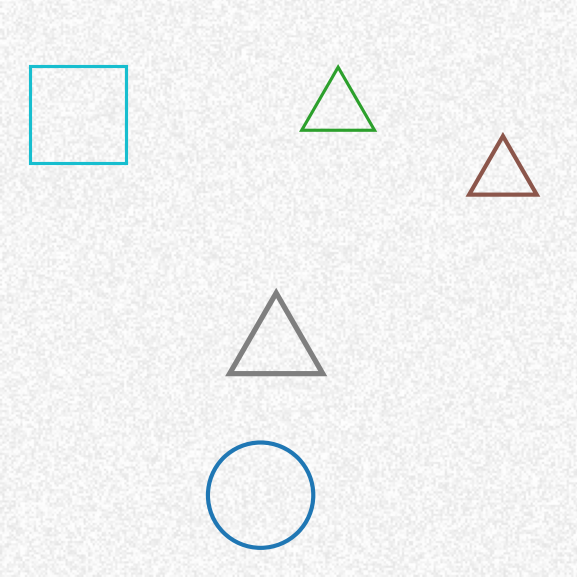[{"shape": "circle", "thickness": 2, "radius": 0.46, "center": [0.451, 0.142]}, {"shape": "triangle", "thickness": 1.5, "radius": 0.36, "center": [0.586, 0.81]}, {"shape": "triangle", "thickness": 2, "radius": 0.34, "center": [0.871, 0.696]}, {"shape": "triangle", "thickness": 2.5, "radius": 0.47, "center": [0.478, 0.399]}, {"shape": "square", "thickness": 1.5, "radius": 0.42, "center": [0.134, 0.801]}]